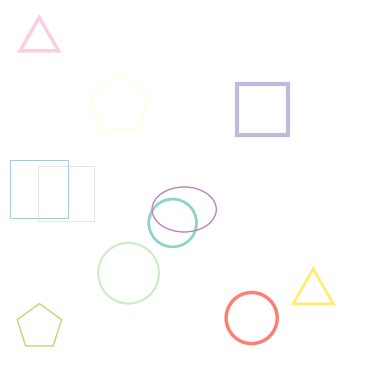[{"shape": "circle", "thickness": 2, "radius": 0.31, "center": [0.448, 0.421]}, {"shape": "pentagon", "thickness": 0.5, "radius": 0.41, "center": [0.309, 0.728]}, {"shape": "square", "thickness": 3, "radius": 0.33, "center": [0.682, 0.715]}, {"shape": "circle", "thickness": 2.5, "radius": 0.33, "center": [0.654, 0.174]}, {"shape": "square", "thickness": 0.5, "radius": 0.38, "center": [0.102, 0.51]}, {"shape": "pentagon", "thickness": 1, "radius": 0.3, "center": [0.102, 0.151]}, {"shape": "triangle", "thickness": 2.5, "radius": 0.29, "center": [0.102, 0.897]}, {"shape": "square", "thickness": 0.5, "radius": 0.36, "center": [0.171, 0.498]}, {"shape": "oval", "thickness": 1, "radius": 0.42, "center": [0.478, 0.456]}, {"shape": "circle", "thickness": 1.5, "radius": 0.39, "center": [0.334, 0.29]}, {"shape": "triangle", "thickness": 2, "radius": 0.3, "center": [0.814, 0.241]}]